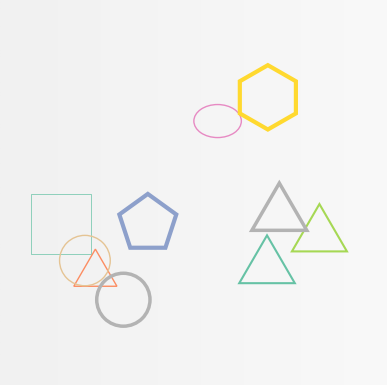[{"shape": "square", "thickness": 0.5, "radius": 0.39, "center": [0.158, 0.419]}, {"shape": "triangle", "thickness": 1.5, "radius": 0.41, "center": [0.689, 0.306]}, {"shape": "triangle", "thickness": 1, "radius": 0.32, "center": [0.246, 0.289]}, {"shape": "pentagon", "thickness": 3, "radius": 0.39, "center": [0.381, 0.419]}, {"shape": "oval", "thickness": 1, "radius": 0.31, "center": [0.562, 0.686]}, {"shape": "triangle", "thickness": 1.5, "radius": 0.41, "center": [0.824, 0.388]}, {"shape": "hexagon", "thickness": 3, "radius": 0.42, "center": [0.691, 0.747]}, {"shape": "circle", "thickness": 1, "radius": 0.33, "center": [0.219, 0.323]}, {"shape": "triangle", "thickness": 2.5, "radius": 0.41, "center": [0.721, 0.443]}, {"shape": "circle", "thickness": 2.5, "radius": 0.34, "center": [0.318, 0.221]}]